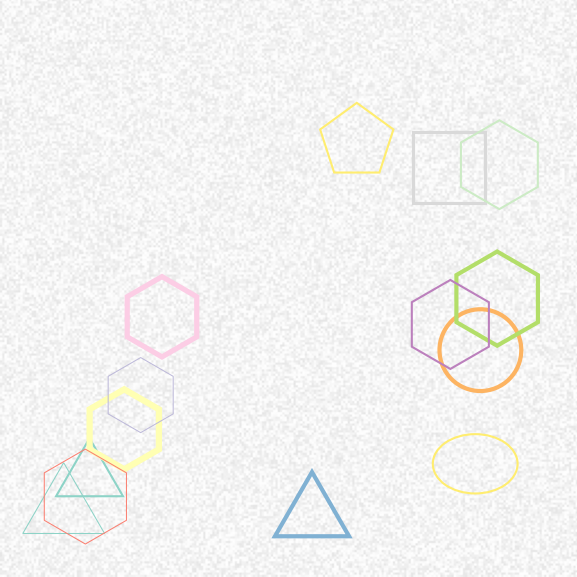[{"shape": "triangle", "thickness": 1, "radius": 0.33, "center": [0.155, 0.173]}, {"shape": "triangle", "thickness": 0.5, "radius": 0.41, "center": [0.11, 0.116]}, {"shape": "hexagon", "thickness": 3, "radius": 0.35, "center": [0.215, 0.256]}, {"shape": "hexagon", "thickness": 0.5, "radius": 0.33, "center": [0.244, 0.315]}, {"shape": "hexagon", "thickness": 0.5, "radius": 0.41, "center": [0.148, 0.139]}, {"shape": "triangle", "thickness": 2, "radius": 0.37, "center": [0.54, 0.108]}, {"shape": "circle", "thickness": 2, "radius": 0.35, "center": [0.832, 0.393]}, {"shape": "hexagon", "thickness": 2, "radius": 0.41, "center": [0.861, 0.482]}, {"shape": "hexagon", "thickness": 2.5, "radius": 0.35, "center": [0.28, 0.451]}, {"shape": "square", "thickness": 1.5, "radius": 0.31, "center": [0.777, 0.709]}, {"shape": "hexagon", "thickness": 1, "radius": 0.39, "center": [0.78, 0.437]}, {"shape": "hexagon", "thickness": 1, "radius": 0.38, "center": [0.865, 0.714]}, {"shape": "oval", "thickness": 1, "radius": 0.37, "center": [0.823, 0.196]}, {"shape": "pentagon", "thickness": 1, "radius": 0.33, "center": [0.618, 0.754]}]